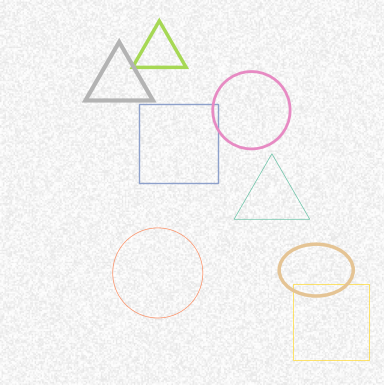[{"shape": "triangle", "thickness": 0.5, "radius": 0.57, "center": [0.706, 0.487]}, {"shape": "circle", "thickness": 0.5, "radius": 0.59, "center": [0.41, 0.291]}, {"shape": "square", "thickness": 1, "radius": 0.51, "center": [0.464, 0.627]}, {"shape": "circle", "thickness": 2, "radius": 0.5, "center": [0.653, 0.714]}, {"shape": "triangle", "thickness": 2.5, "radius": 0.4, "center": [0.414, 0.865]}, {"shape": "square", "thickness": 0.5, "radius": 0.49, "center": [0.861, 0.163]}, {"shape": "oval", "thickness": 2.5, "radius": 0.48, "center": [0.821, 0.298]}, {"shape": "triangle", "thickness": 3, "radius": 0.51, "center": [0.31, 0.79]}]